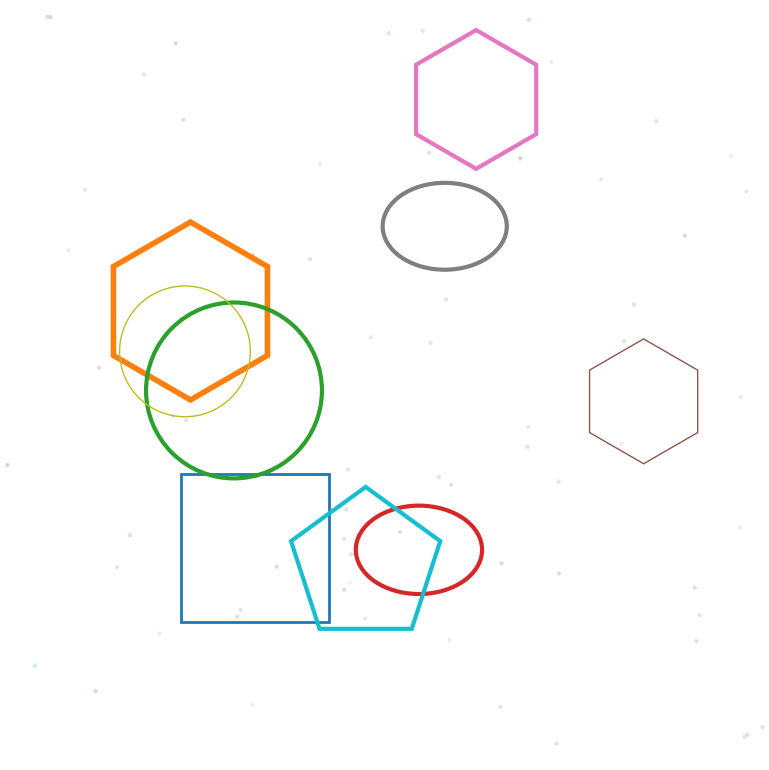[{"shape": "square", "thickness": 1, "radius": 0.48, "center": [0.331, 0.288]}, {"shape": "hexagon", "thickness": 2, "radius": 0.58, "center": [0.247, 0.596]}, {"shape": "circle", "thickness": 1.5, "radius": 0.57, "center": [0.304, 0.493]}, {"shape": "oval", "thickness": 1.5, "radius": 0.41, "center": [0.544, 0.286]}, {"shape": "hexagon", "thickness": 0.5, "radius": 0.41, "center": [0.836, 0.479]}, {"shape": "hexagon", "thickness": 1.5, "radius": 0.45, "center": [0.618, 0.871]}, {"shape": "oval", "thickness": 1.5, "radius": 0.4, "center": [0.578, 0.706]}, {"shape": "circle", "thickness": 0.5, "radius": 0.42, "center": [0.24, 0.544]}, {"shape": "pentagon", "thickness": 1.5, "radius": 0.51, "center": [0.475, 0.266]}]